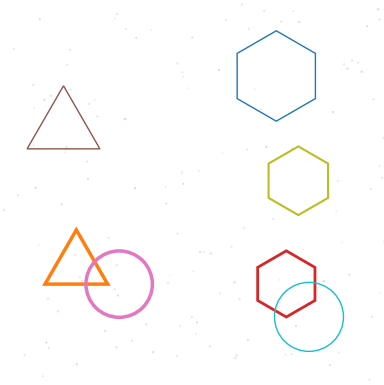[{"shape": "hexagon", "thickness": 1, "radius": 0.59, "center": [0.718, 0.803]}, {"shape": "triangle", "thickness": 2.5, "radius": 0.47, "center": [0.198, 0.309]}, {"shape": "hexagon", "thickness": 2, "radius": 0.43, "center": [0.744, 0.263]}, {"shape": "triangle", "thickness": 1, "radius": 0.55, "center": [0.165, 0.668]}, {"shape": "circle", "thickness": 2.5, "radius": 0.43, "center": [0.31, 0.262]}, {"shape": "hexagon", "thickness": 1.5, "radius": 0.45, "center": [0.775, 0.531]}, {"shape": "circle", "thickness": 1, "radius": 0.45, "center": [0.803, 0.177]}]